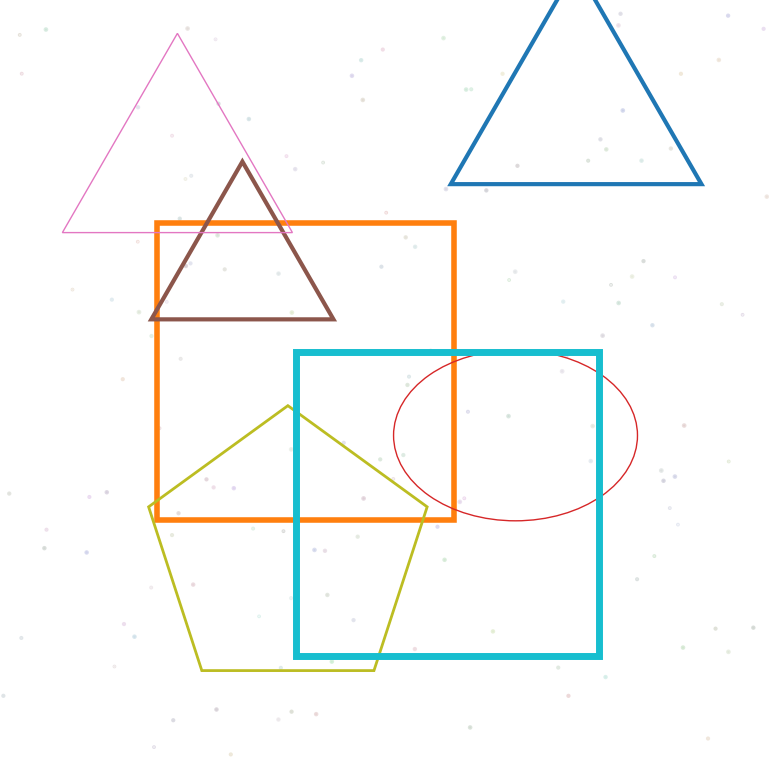[{"shape": "triangle", "thickness": 1.5, "radius": 0.94, "center": [0.748, 0.855]}, {"shape": "square", "thickness": 2, "radius": 0.96, "center": [0.397, 0.518]}, {"shape": "oval", "thickness": 0.5, "radius": 0.79, "center": [0.67, 0.434]}, {"shape": "triangle", "thickness": 1.5, "radius": 0.68, "center": [0.315, 0.654]}, {"shape": "triangle", "thickness": 0.5, "radius": 0.86, "center": [0.23, 0.784]}, {"shape": "pentagon", "thickness": 1, "radius": 0.95, "center": [0.374, 0.283]}, {"shape": "square", "thickness": 2.5, "radius": 0.98, "center": [0.582, 0.345]}]